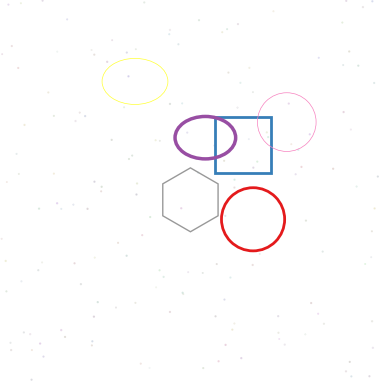[{"shape": "circle", "thickness": 2, "radius": 0.41, "center": [0.657, 0.43]}, {"shape": "square", "thickness": 2, "radius": 0.36, "center": [0.631, 0.624]}, {"shape": "oval", "thickness": 2.5, "radius": 0.39, "center": [0.533, 0.642]}, {"shape": "oval", "thickness": 0.5, "radius": 0.43, "center": [0.351, 0.789]}, {"shape": "circle", "thickness": 0.5, "radius": 0.38, "center": [0.745, 0.683]}, {"shape": "hexagon", "thickness": 1, "radius": 0.41, "center": [0.495, 0.481]}]